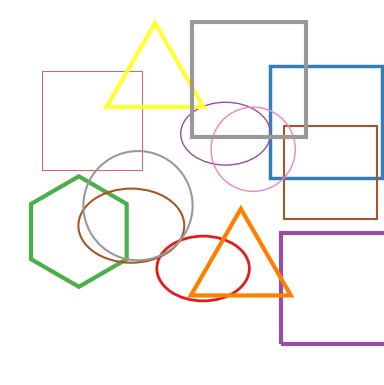[{"shape": "square", "thickness": 0.5, "radius": 0.65, "center": [0.24, 0.687]}, {"shape": "oval", "thickness": 2, "radius": 0.6, "center": [0.528, 0.303]}, {"shape": "square", "thickness": 2.5, "radius": 0.73, "center": [0.847, 0.684]}, {"shape": "hexagon", "thickness": 3, "radius": 0.72, "center": [0.205, 0.399]}, {"shape": "oval", "thickness": 1, "radius": 0.58, "center": [0.586, 0.653]}, {"shape": "square", "thickness": 3, "radius": 0.72, "center": [0.873, 0.25]}, {"shape": "triangle", "thickness": 3, "radius": 0.75, "center": [0.626, 0.308]}, {"shape": "triangle", "thickness": 3, "radius": 0.73, "center": [0.403, 0.795]}, {"shape": "square", "thickness": 1.5, "radius": 0.61, "center": [0.859, 0.553]}, {"shape": "oval", "thickness": 1.5, "radius": 0.69, "center": [0.341, 0.414]}, {"shape": "circle", "thickness": 1, "radius": 0.55, "center": [0.658, 0.612]}, {"shape": "circle", "thickness": 1.5, "radius": 0.71, "center": [0.358, 0.466]}, {"shape": "square", "thickness": 3, "radius": 0.74, "center": [0.646, 0.793]}]